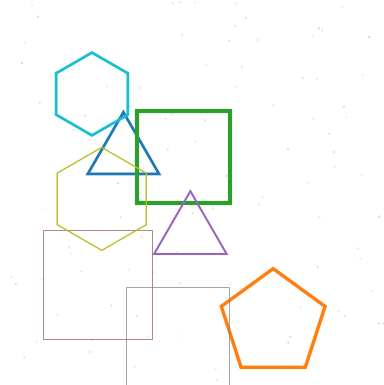[{"shape": "triangle", "thickness": 2, "radius": 0.53, "center": [0.321, 0.602]}, {"shape": "pentagon", "thickness": 2.5, "radius": 0.71, "center": [0.71, 0.16]}, {"shape": "square", "thickness": 3, "radius": 0.6, "center": [0.477, 0.591]}, {"shape": "triangle", "thickness": 1.5, "radius": 0.54, "center": [0.494, 0.395]}, {"shape": "square", "thickness": 0.5, "radius": 0.71, "center": [0.254, 0.261]}, {"shape": "square", "thickness": 0.5, "radius": 0.67, "center": [0.461, 0.119]}, {"shape": "hexagon", "thickness": 1, "radius": 0.67, "center": [0.264, 0.483]}, {"shape": "hexagon", "thickness": 2, "radius": 0.54, "center": [0.239, 0.756]}]